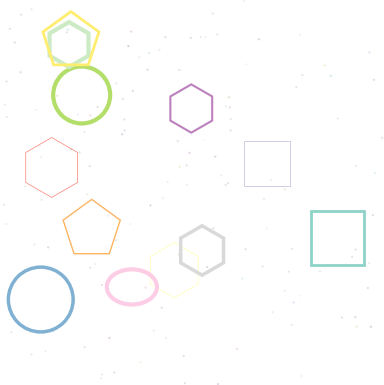[{"shape": "square", "thickness": 2, "radius": 0.35, "center": [0.876, 0.382]}, {"shape": "hexagon", "thickness": 0.5, "radius": 0.36, "center": [0.453, 0.298]}, {"shape": "square", "thickness": 0.5, "radius": 0.3, "center": [0.693, 0.575]}, {"shape": "hexagon", "thickness": 0.5, "radius": 0.39, "center": [0.134, 0.565]}, {"shape": "circle", "thickness": 2.5, "radius": 0.42, "center": [0.106, 0.222]}, {"shape": "pentagon", "thickness": 1, "radius": 0.39, "center": [0.238, 0.404]}, {"shape": "circle", "thickness": 3, "radius": 0.37, "center": [0.212, 0.753]}, {"shape": "oval", "thickness": 3, "radius": 0.33, "center": [0.343, 0.255]}, {"shape": "hexagon", "thickness": 2.5, "radius": 0.32, "center": [0.525, 0.349]}, {"shape": "hexagon", "thickness": 1.5, "radius": 0.31, "center": [0.497, 0.718]}, {"shape": "hexagon", "thickness": 3, "radius": 0.29, "center": [0.179, 0.884]}, {"shape": "pentagon", "thickness": 2, "radius": 0.38, "center": [0.184, 0.893]}]